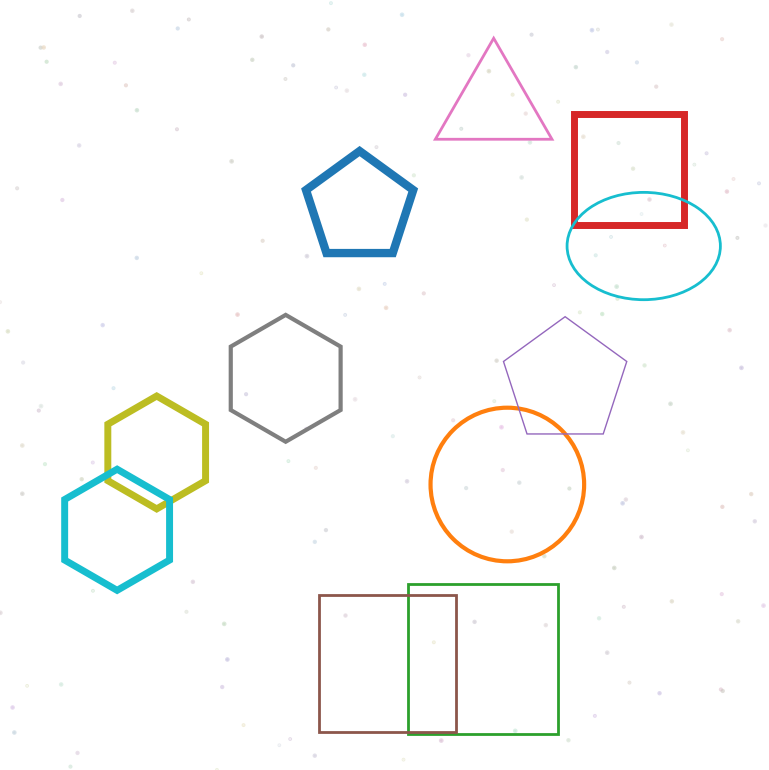[{"shape": "pentagon", "thickness": 3, "radius": 0.37, "center": [0.467, 0.731]}, {"shape": "circle", "thickness": 1.5, "radius": 0.5, "center": [0.659, 0.371]}, {"shape": "square", "thickness": 1, "radius": 0.49, "center": [0.628, 0.144]}, {"shape": "square", "thickness": 2.5, "radius": 0.36, "center": [0.817, 0.78]}, {"shape": "pentagon", "thickness": 0.5, "radius": 0.42, "center": [0.734, 0.505]}, {"shape": "square", "thickness": 1, "radius": 0.45, "center": [0.503, 0.139]}, {"shape": "triangle", "thickness": 1, "radius": 0.44, "center": [0.641, 0.863]}, {"shape": "hexagon", "thickness": 1.5, "radius": 0.41, "center": [0.371, 0.509]}, {"shape": "hexagon", "thickness": 2.5, "radius": 0.37, "center": [0.204, 0.412]}, {"shape": "hexagon", "thickness": 2.5, "radius": 0.39, "center": [0.152, 0.312]}, {"shape": "oval", "thickness": 1, "radius": 0.5, "center": [0.836, 0.68]}]